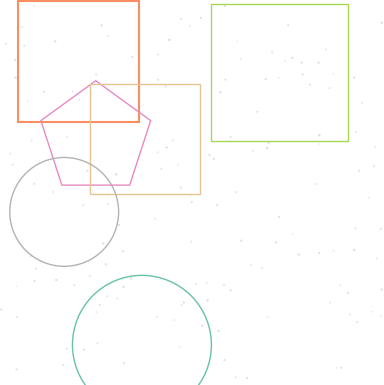[{"shape": "circle", "thickness": 1, "radius": 0.9, "center": [0.369, 0.104]}, {"shape": "square", "thickness": 1.5, "radius": 0.78, "center": [0.204, 0.841]}, {"shape": "pentagon", "thickness": 1, "radius": 0.75, "center": [0.249, 0.64]}, {"shape": "square", "thickness": 1, "radius": 0.89, "center": [0.727, 0.812]}, {"shape": "square", "thickness": 1, "radius": 0.71, "center": [0.378, 0.638]}, {"shape": "circle", "thickness": 1, "radius": 0.71, "center": [0.167, 0.45]}]